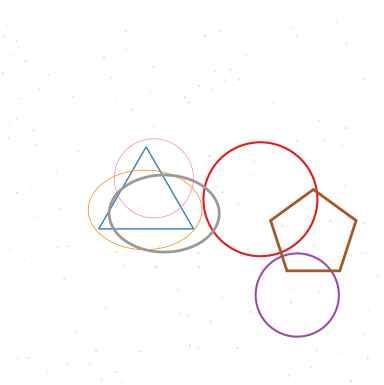[{"shape": "circle", "thickness": 1.5, "radius": 0.74, "center": [0.676, 0.482]}, {"shape": "triangle", "thickness": 1, "radius": 0.71, "center": [0.38, 0.476]}, {"shape": "circle", "thickness": 1.5, "radius": 0.54, "center": [0.772, 0.234]}, {"shape": "oval", "thickness": 0.5, "radius": 0.74, "center": [0.377, 0.455]}, {"shape": "pentagon", "thickness": 2, "radius": 0.58, "center": [0.814, 0.391]}, {"shape": "circle", "thickness": 0.5, "radius": 0.51, "center": [0.4, 0.537]}, {"shape": "oval", "thickness": 2, "radius": 0.71, "center": [0.426, 0.445]}]